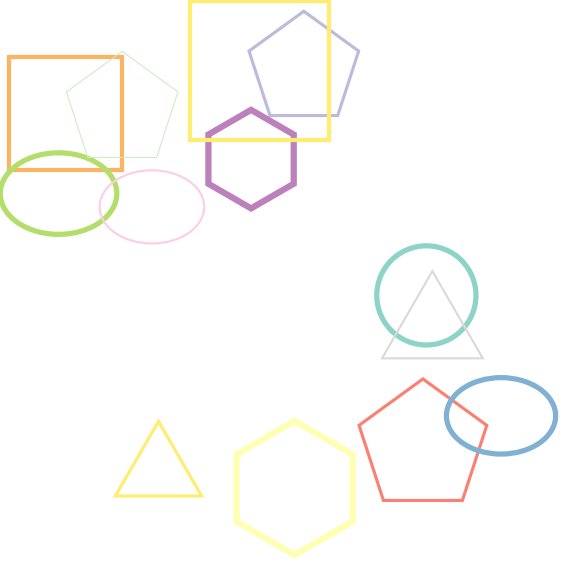[{"shape": "circle", "thickness": 2.5, "radius": 0.43, "center": [0.738, 0.488]}, {"shape": "hexagon", "thickness": 3, "radius": 0.58, "center": [0.51, 0.154]}, {"shape": "pentagon", "thickness": 1.5, "radius": 0.5, "center": [0.526, 0.88]}, {"shape": "pentagon", "thickness": 1.5, "radius": 0.58, "center": [0.732, 0.227]}, {"shape": "oval", "thickness": 2.5, "radius": 0.47, "center": [0.868, 0.279]}, {"shape": "square", "thickness": 2, "radius": 0.49, "center": [0.113, 0.803]}, {"shape": "oval", "thickness": 2.5, "radius": 0.5, "center": [0.101, 0.664]}, {"shape": "oval", "thickness": 1, "radius": 0.45, "center": [0.263, 0.641]}, {"shape": "triangle", "thickness": 1, "radius": 0.5, "center": [0.749, 0.429]}, {"shape": "hexagon", "thickness": 3, "radius": 0.43, "center": [0.435, 0.724]}, {"shape": "pentagon", "thickness": 0.5, "radius": 0.51, "center": [0.212, 0.809]}, {"shape": "triangle", "thickness": 1.5, "radius": 0.43, "center": [0.274, 0.183]}, {"shape": "square", "thickness": 2, "radius": 0.6, "center": [0.45, 0.877]}]